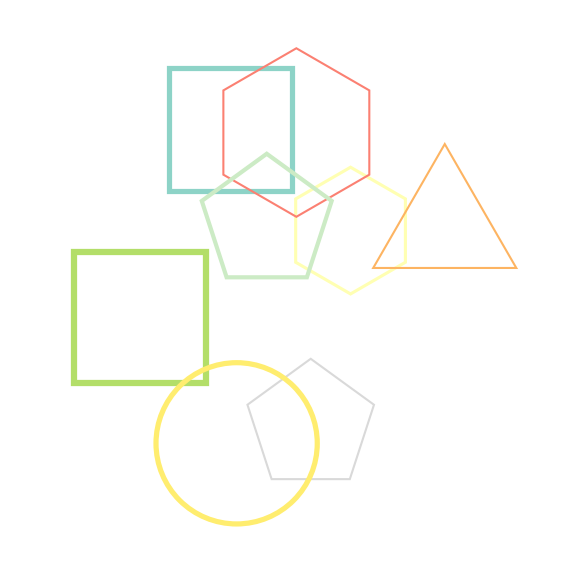[{"shape": "square", "thickness": 2.5, "radius": 0.53, "center": [0.4, 0.775]}, {"shape": "hexagon", "thickness": 1.5, "radius": 0.55, "center": [0.607, 0.6]}, {"shape": "hexagon", "thickness": 1, "radius": 0.73, "center": [0.513, 0.77]}, {"shape": "triangle", "thickness": 1, "radius": 0.72, "center": [0.77, 0.607]}, {"shape": "square", "thickness": 3, "radius": 0.57, "center": [0.242, 0.45]}, {"shape": "pentagon", "thickness": 1, "radius": 0.58, "center": [0.538, 0.263]}, {"shape": "pentagon", "thickness": 2, "radius": 0.59, "center": [0.462, 0.615]}, {"shape": "circle", "thickness": 2.5, "radius": 0.7, "center": [0.41, 0.231]}]